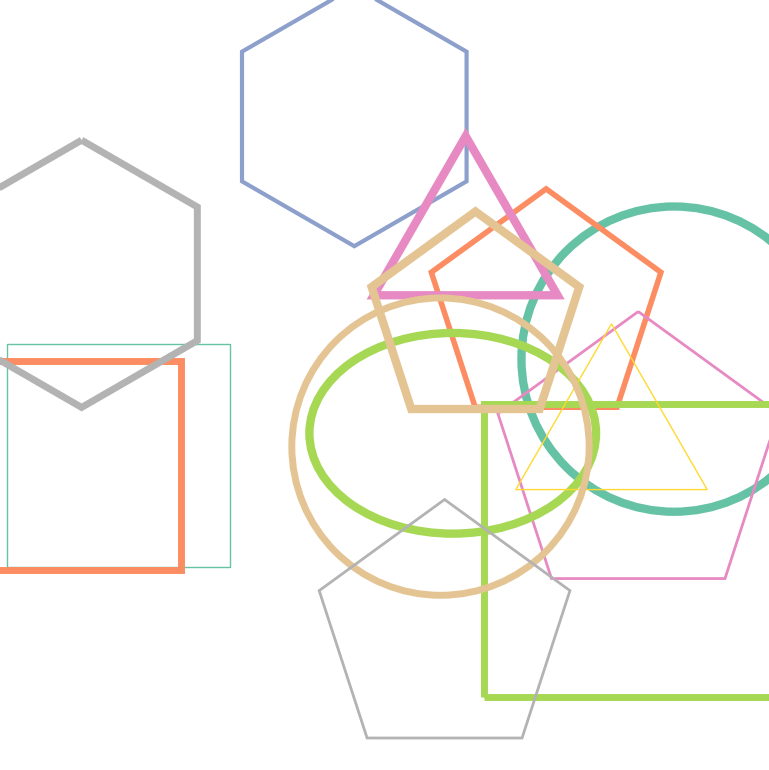[{"shape": "circle", "thickness": 3, "radius": 0.99, "center": [0.875, 0.534]}, {"shape": "square", "thickness": 0.5, "radius": 0.73, "center": [0.154, 0.409]}, {"shape": "square", "thickness": 2.5, "radius": 0.68, "center": [0.1, 0.396]}, {"shape": "pentagon", "thickness": 2, "radius": 0.78, "center": [0.709, 0.598]}, {"shape": "hexagon", "thickness": 1.5, "radius": 0.84, "center": [0.46, 0.849]}, {"shape": "pentagon", "thickness": 1, "radius": 0.96, "center": [0.829, 0.404]}, {"shape": "triangle", "thickness": 3, "radius": 0.69, "center": [0.605, 0.685]}, {"shape": "oval", "thickness": 3, "radius": 0.93, "center": [0.588, 0.437]}, {"shape": "square", "thickness": 2.5, "radius": 0.95, "center": [0.82, 0.285]}, {"shape": "triangle", "thickness": 0.5, "radius": 0.72, "center": [0.794, 0.436]}, {"shape": "pentagon", "thickness": 3, "radius": 0.71, "center": [0.617, 0.584]}, {"shape": "circle", "thickness": 2.5, "radius": 0.97, "center": [0.572, 0.42]}, {"shape": "pentagon", "thickness": 1, "radius": 0.86, "center": [0.577, 0.18]}, {"shape": "hexagon", "thickness": 2.5, "radius": 0.87, "center": [0.106, 0.644]}]